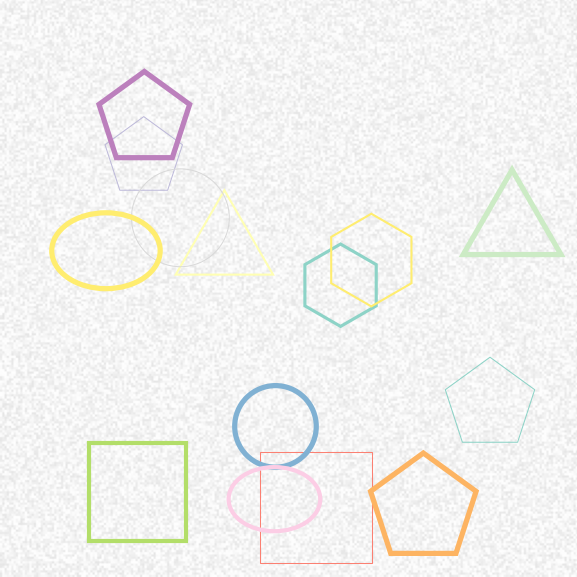[{"shape": "hexagon", "thickness": 1.5, "radius": 0.36, "center": [0.59, 0.505]}, {"shape": "pentagon", "thickness": 0.5, "radius": 0.41, "center": [0.848, 0.299]}, {"shape": "triangle", "thickness": 1, "radius": 0.49, "center": [0.389, 0.572]}, {"shape": "pentagon", "thickness": 0.5, "radius": 0.35, "center": [0.249, 0.727]}, {"shape": "square", "thickness": 0.5, "radius": 0.48, "center": [0.547, 0.121]}, {"shape": "circle", "thickness": 2.5, "radius": 0.35, "center": [0.477, 0.261]}, {"shape": "pentagon", "thickness": 2.5, "radius": 0.48, "center": [0.733, 0.119]}, {"shape": "square", "thickness": 2, "radius": 0.42, "center": [0.238, 0.148]}, {"shape": "oval", "thickness": 2, "radius": 0.4, "center": [0.475, 0.135]}, {"shape": "circle", "thickness": 0.5, "radius": 0.42, "center": [0.312, 0.622]}, {"shape": "pentagon", "thickness": 2.5, "radius": 0.41, "center": [0.25, 0.793]}, {"shape": "triangle", "thickness": 2.5, "radius": 0.49, "center": [0.887, 0.607]}, {"shape": "hexagon", "thickness": 1, "radius": 0.4, "center": [0.643, 0.549]}, {"shape": "oval", "thickness": 2.5, "radius": 0.47, "center": [0.183, 0.565]}]